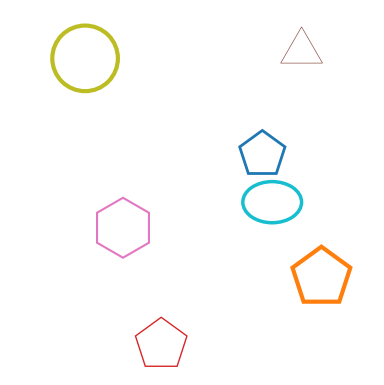[{"shape": "pentagon", "thickness": 2, "radius": 0.31, "center": [0.681, 0.599]}, {"shape": "pentagon", "thickness": 3, "radius": 0.39, "center": [0.835, 0.28]}, {"shape": "pentagon", "thickness": 1, "radius": 0.35, "center": [0.419, 0.106]}, {"shape": "triangle", "thickness": 0.5, "radius": 0.31, "center": [0.783, 0.867]}, {"shape": "hexagon", "thickness": 1.5, "radius": 0.39, "center": [0.319, 0.408]}, {"shape": "circle", "thickness": 3, "radius": 0.43, "center": [0.221, 0.848]}, {"shape": "oval", "thickness": 2.5, "radius": 0.38, "center": [0.707, 0.475]}]